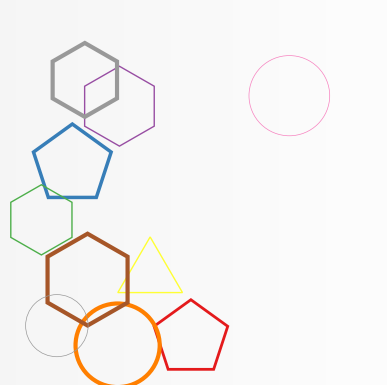[{"shape": "pentagon", "thickness": 2, "radius": 0.5, "center": [0.493, 0.122]}, {"shape": "pentagon", "thickness": 2.5, "radius": 0.53, "center": [0.187, 0.572]}, {"shape": "hexagon", "thickness": 1, "radius": 0.46, "center": [0.107, 0.429]}, {"shape": "hexagon", "thickness": 1, "radius": 0.52, "center": [0.308, 0.724]}, {"shape": "circle", "thickness": 3, "radius": 0.54, "center": [0.304, 0.103]}, {"shape": "triangle", "thickness": 1, "radius": 0.48, "center": [0.387, 0.288]}, {"shape": "hexagon", "thickness": 3, "radius": 0.6, "center": [0.226, 0.274]}, {"shape": "circle", "thickness": 0.5, "radius": 0.52, "center": [0.747, 0.751]}, {"shape": "circle", "thickness": 0.5, "radius": 0.4, "center": [0.147, 0.154]}, {"shape": "hexagon", "thickness": 3, "radius": 0.48, "center": [0.219, 0.792]}]